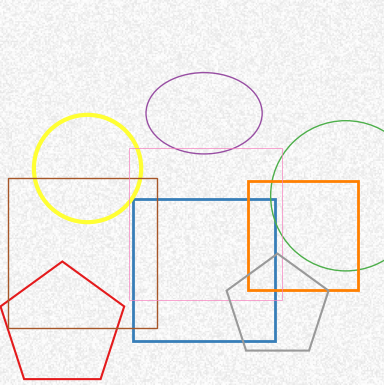[{"shape": "pentagon", "thickness": 1.5, "radius": 0.84, "center": [0.162, 0.152]}, {"shape": "square", "thickness": 2, "radius": 0.92, "center": [0.53, 0.299]}, {"shape": "circle", "thickness": 1, "radius": 0.98, "center": [0.898, 0.491]}, {"shape": "oval", "thickness": 1, "radius": 0.75, "center": [0.53, 0.706]}, {"shape": "square", "thickness": 2, "radius": 0.71, "center": [0.787, 0.388]}, {"shape": "circle", "thickness": 3, "radius": 0.7, "center": [0.227, 0.562]}, {"shape": "square", "thickness": 1, "radius": 0.97, "center": [0.215, 0.342]}, {"shape": "square", "thickness": 0.5, "radius": 0.99, "center": [0.534, 0.418]}, {"shape": "pentagon", "thickness": 1.5, "radius": 0.7, "center": [0.721, 0.202]}]